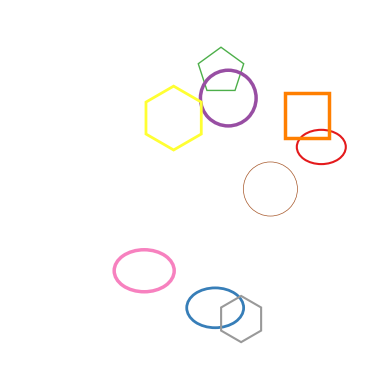[{"shape": "oval", "thickness": 1.5, "radius": 0.32, "center": [0.835, 0.618]}, {"shape": "oval", "thickness": 2, "radius": 0.37, "center": [0.559, 0.2]}, {"shape": "pentagon", "thickness": 1, "radius": 0.31, "center": [0.574, 0.815]}, {"shape": "circle", "thickness": 2.5, "radius": 0.36, "center": [0.593, 0.745]}, {"shape": "square", "thickness": 2.5, "radius": 0.29, "center": [0.797, 0.7]}, {"shape": "hexagon", "thickness": 2, "radius": 0.41, "center": [0.451, 0.693]}, {"shape": "circle", "thickness": 0.5, "radius": 0.35, "center": [0.702, 0.509]}, {"shape": "oval", "thickness": 2.5, "radius": 0.39, "center": [0.375, 0.297]}, {"shape": "hexagon", "thickness": 1.5, "radius": 0.3, "center": [0.626, 0.171]}]